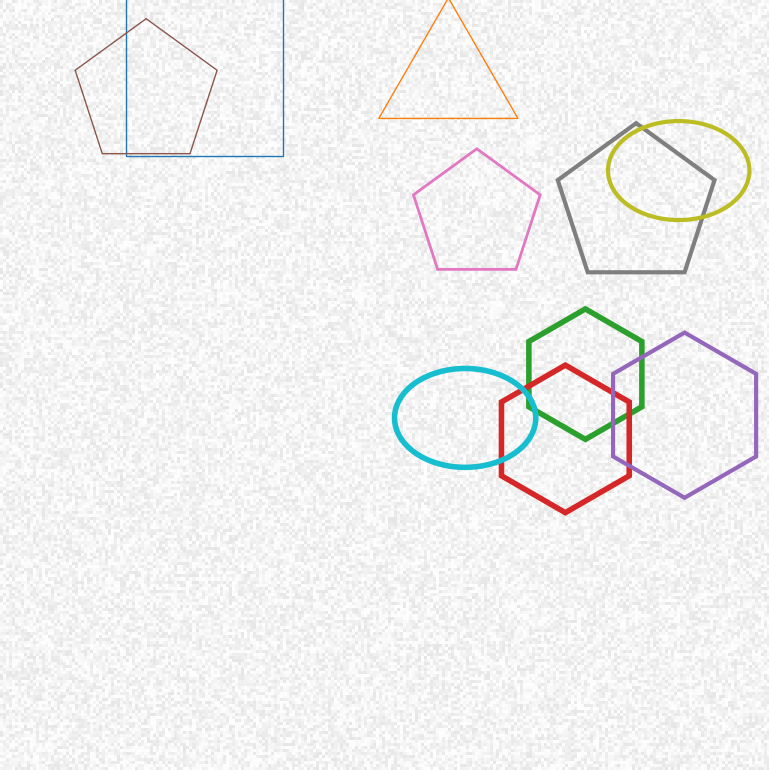[{"shape": "square", "thickness": 0.5, "radius": 0.51, "center": [0.266, 0.9]}, {"shape": "triangle", "thickness": 0.5, "radius": 0.52, "center": [0.582, 0.898]}, {"shape": "hexagon", "thickness": 2, "radius": 0.42, "center": [0.76, 0.514]}, {"shape": "hexagon", "thickness": 2, "radius": 0.48, "center": [0.734, 0.43]}, {"shape": "hexagon", "thickness": 1.5, "radius": 0.54, "center": [0.889, 0.461]}, {"shape": "pentagon", "thickness": 0.5, "radius": 0.48, "center": [0.19, 0.879]}, {"shape": "pentagon", "thickness": 1, "radius": 0.43, "center": [0.619, 0.72]}, {"shape": "pentagon", "thickness": 1.5, "radius": 0.54, "center": [0.826, 0.733]}, {"shape": "oval", "thickness": 1.5, "radius": 0.46, "center": [0.881, 0.778]}, {"shape": "oval", "thickness": 2, "radius": 0.46, "center": [0.604, 0.457]}]